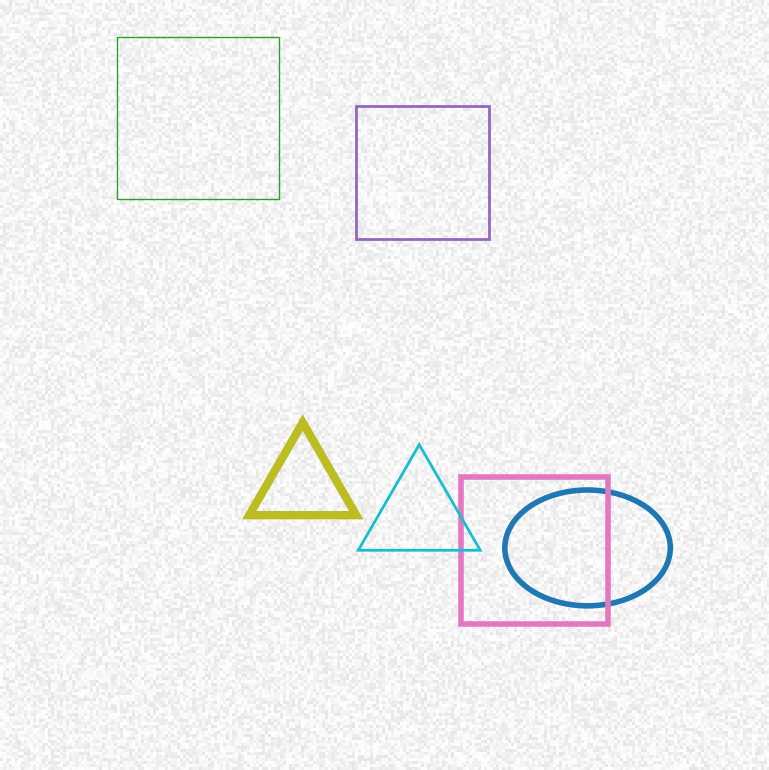[{"shape": "oval", "thickness": 2, "radius": 0.54, "center": [0.763, 0.288]}, {"shape": "square", "thickness": 0.5, "radius": 0.53, "center": [0.257, 0.847]}, {"shape": "square", "thickness": 1, "radius": 0.43, "center": [0.548, 0.776]}, {"shape": "square", "thickness": 2, "radius": 0.48, "center": [0.694, 0.285]}, {"shape": "triangle", "thickness": 3, "radius": 0.4, "center": [0.393, 0.371]}, {"shape": "triangle", "thickness": 1, "radius": 0.46, "center": [0.544, 0.331]}]